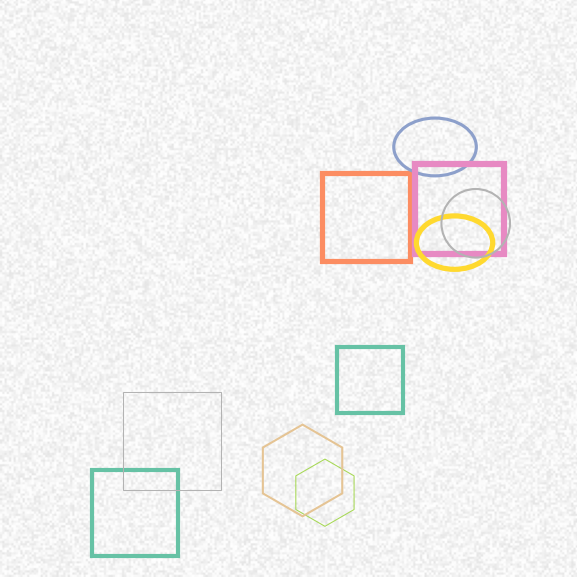[{"shape": "square", "thickness": 2, "radius": 0.37, "center": [0.233, 0.111]}, {"shape": "square", "thickness": 2, "radius": 0.29, "center": [0.64, 0.342]}, {"shape": "square", "thickness": 2.5, "radius": 0.38, "center": [0.633, 0.624]}, {"shape": "oval", "thickness": 1.5, "radius": 0.36, "center": [0.753, 0.745]}, {"shape": "square", "thickness": 3, "radius": 0.39, "center": [0.796, 0.637]}, {"shape": "hexagon", "thickness": 0.5, "radius": 0.29, "center": [0.563, 0.146]}, {"shape": "oval", "thickness": 2.5, "radius": 0.33, "center": [0.787, 0.579]}, {"shape": "hexagon", "thickness": 1, "radius": 0.4, "center": [0.524, 0.184]}, {"shape": "circle", "thickness": 1, "radius": 0.3, "center": [0.824, 0.613]}, {"shape": "square", "thickness": 0.5, "radius": 0.42, "center": [0.298, 0.236]}]